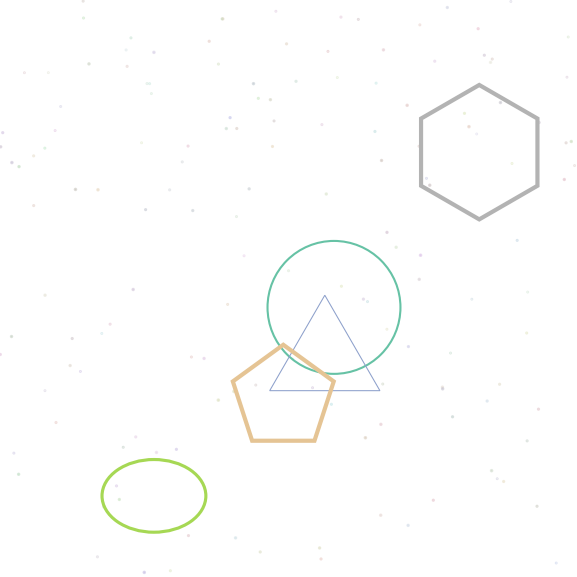[{"shape": "circle", "thickness": 1, "radius": 0.58, "center": [0.578, 0.467]}, {"shape": "triangle", "thickness": 0.5, "radius": 0.55, "center": [0.562, 0.378]}, {"shape": "oval", "thickness": 1.5, "radius": 0.45, "center": [0.267, 0.14]}, {"shape": "pentagon", "thickness": 2, "radius": 0.46, "center": [0.491, 0.31]}, {"shape": "hexagon", "thickness": 2, "radius": 0.58, "center": [0.83, 0.736]}]